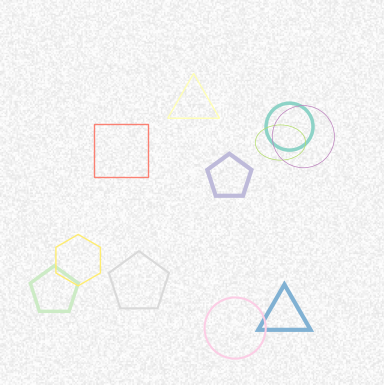[{"shape": "circle", "thickness": 2.5, "radius": 0.3, "center": [0.752, 0.671]}, {"shape": "triangle", "thickness": 1, "radius": 0.39, "center": [0.503, 0.732]}, {"shape": "pentagon", "thickness": 3, "radius": 0.3, "center": [0.596, 0.54]}, {"shape": "square", "thickness": 1, "radius": 0.35, "center": [0.313, 0.609]}, {"shape": "triangle", "thickness": 3, "radius": 0.39, "center": [0.739, 0.183]}, {"shape": "oval", "thickness": 0.5, "radius": 0.33, "center": [0.728, 0.63]}, {"shape": "circle", "thickness": 1.5, "radius": 0.4, "center": [0.611, 0.148]}, {"shape": "pentagon", "thickness": 1.5, "radius": 0.41, "center": [0.361, 0.266]}, {"shape": "circle", "thickness": 0.5, "radius": 0.4, "center": [0.788, 0.645]}, {"shape": "pentagon", "thickness": 2.5, "radius": 0.33, "center": [0.141, 0.244]}, {"shape": "hexagon", "thickness": 1, "radius": 0.33, "center": [0.203, 0.324]}]